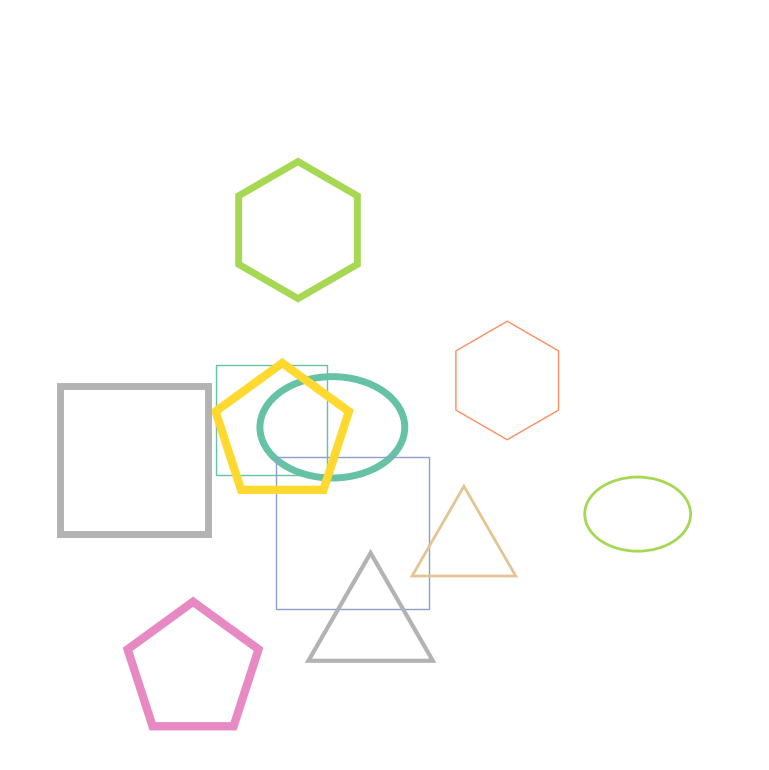[{"shape": "oval", "thickness": 2.5, "radius": 0.47, "center": [0.432, 0.445]}, {"shape": "square", "thickness": 0.5, "radius": 0.36, "center": [0.353, 0.454]}, {"shape": "hexagon", "thickness": 0.5, "radius": 0.38, "center": [0.659, 0.506]}, {"shape": "square", "thickness": 0.5, "radius": 0.49, "center": [0.458, 0.308]}, {"shape": "pentagon", "thickness": 3, "radius": 0.45, "center": [0.251, 0.129]}, {"shape": "oval", "thickness": 1, "radius": 0.34, "center": [0.828, 0.332]}, {"shape": "hexagon", "thickness": 2.5, "radius": 0.44, "center": [0.387, 0.701]}, {"shape": "pentagon", "thickness": 3, "radius": 0.46, "center": [0.367, 0.437]}, {"shape": "triangle", "thickness": 1, "radius": 0.39, "center": [0.602, 0.291]}, {"shape": "triangle", "thickness": 1.5, "radius": 0.47, "center": [0.481, 0.189]}, {"shape": "square", "thickness": 2.5, "radius": 0.48, "center": [0.174, 0.402]}]